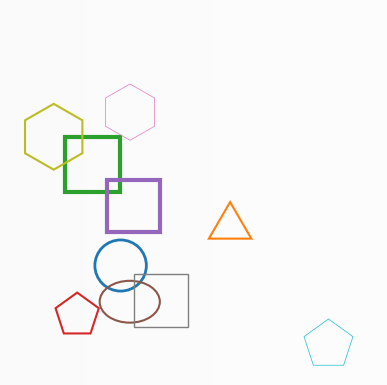[{"shape": "circle", "thickness": 2, "radius": 0.33, "center": [0.311, 0.31]}, {"shape": "triangle", "thickness": 1.5, "radius": 0.32, "center": [0.594, 0.412]}, {"shape": "square", "thickness": 3, "radius": 0.35, "center": [0.239, 0.573]}, {"shape": "pentagon", "thickness": 1.5, "radius": 0.29, "center": [0.199, 0.181]}, {"shape": "square", "thickness": 3, "radius": 0.34, "center": [0.343, 0.465]}, {"shape": "oval", "thickness": 1.5, "radius": 0.39, "center": [0.335, 0.216]}, {"shape": "hexagon", "thickness": 0.5, "radius": 0.37, "center": [0.336, 0.709]}, {"shape": "square", "thickness": 1, "radius": 0.35, "center": [0.416, 0.219]}, {"shape": "hexagon", "thickness": 1.5, "radius": 0.43, "center": [0.139, 0.645]}, {"shape": "pentagon", "thickness": 0.5, "radius": 0.33, "center": [0.848, 0.105]}]